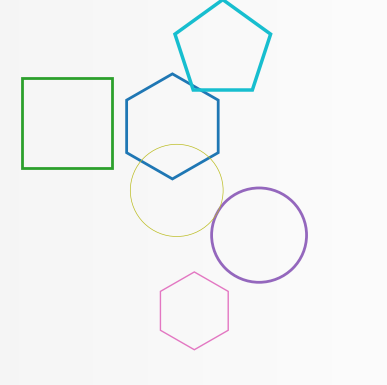[{"shape": "hexagon", "thickness": 2, "radius": 0.68, "center": [0.445, 0.672]}, {"shape": "square", "thickness": 2, "radius": 0.58, "center": [0.172, 0.681]}, {"shape": "circle", "thickness": 2, "radius": 0.61, "center": [0.669, 0.389]}, {"shape": "hexagon", "thickness": 1, "radius": 0.5, "center": [0.501, 0.193]}, {"shape": "circle", "thickness": 0.5, "radius": 0.6, "center": [0.456, 0.505]}, {"shape": "pentagon", "thickness": 2.5, "radius": 0.65, "center": [0.575, 0.871]}]